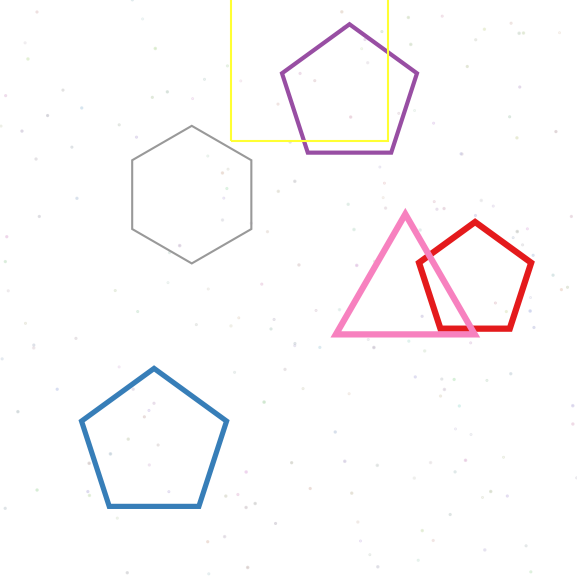[{"shape": "pentagon", "thickness": 3, "radius": 0.51, "center": [0.823, 0.513]}, {"shape": "pentagon", "thickness": 2.5, "radius": 0.66, "center": [0.267, 0.229]}, {"shape": "pentagon", "thickness": 2, "radius": 0.61, "center": [0.605, 0.834]}, {"shape": "square", "thickness": 1, "radius": 0.68, "center": [0.536, 0.891]}, {"shape": "triangle", "thickness": 3, "radius": 0.69, "center": [0.702, 0.49]}, {"shape": "hexagon", "thickness": 1, "radius": 0.6, "center": [0.332, 0.662]}]